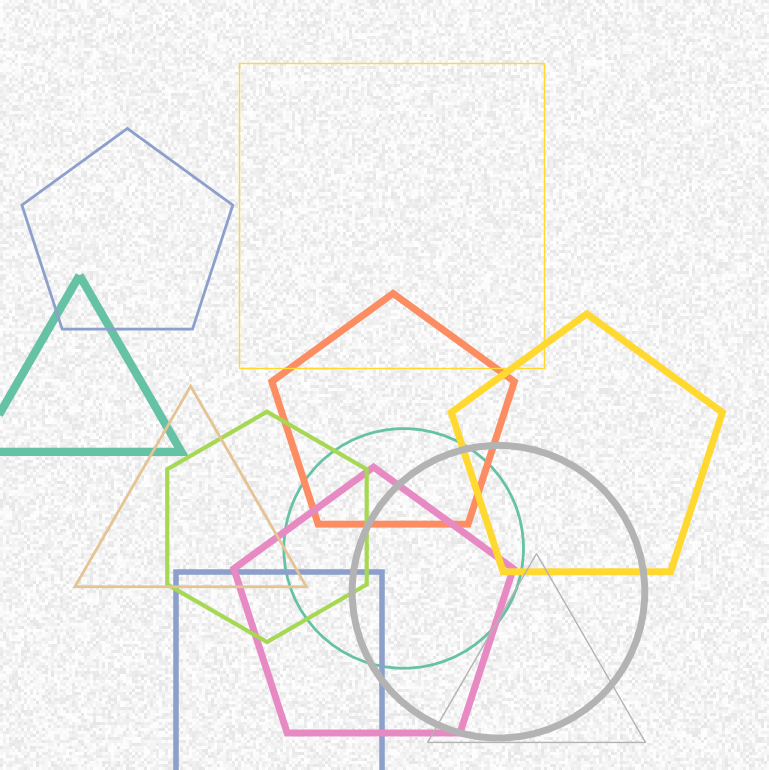[{"shape": "circle", "thickness": 1, "radius": 0.78, "center": [0.524, 0.288]}, {"shape": "triangle", "thickness": 3, "radius": 0.76, "center": [0.103, 0.49]}, {"shape": "pentagon", "thickness": 2.5, "radius": 0.83, "center": [0.511, 0.453]}, {"shape": "square", "thickness": 2, "radius": 0.67, "center": [0.362, 0.123]}, {"shape": "pentagon", "thickness": 1, "radius": 0.72, "center": [0.165, 0.689]}, {"shape": "pentagon", "thickness": 2.5, "radius": 0.95, "center": [0.485, 0.202]}, {"shape": "hexagon", "thickness": 1.5, "radius": 0.75, "center": [0.347, 0.316]}, {"shape": "square", "thickness": 0.5, "radius": 0.99, "center": [0.508, 0.72]}, {"shape": "pentagon", "thickness": 2.5, "radius": 0.93, "center": [0.762, 0.407]}, {"shape": "triangle", "thickness": 1, "radius": 0.87, "center": [0.248, 0.325]}, {"shape": "circle", "thickness": 2.5, "radius": 0.95, "center": [0.647, 0.232]}, {"shape": "triangle", "thickness": 0.5, "radius": 0.82, "center": [0.697, 0.118]}]